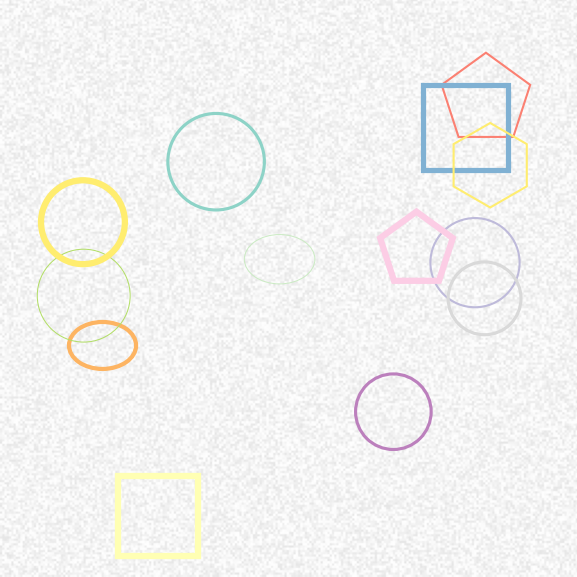[{"shape": "circle", "thickness": 1.5, "radius": 0.42, "center": [0.374, 0.719]}, {"shape": "square", "thickness": 3, "radius": 0.35, "center": [0.274, 0.106]}, {"shape": "circle", "thickness": 1, "radius": 0.39, "center": [0.823, 0.544]}, {"shape": "pentagon", "thickness": 1, "radius": 0.4, "center": [0.841, 0.827]}, {"shape": "square", "thickness": 2.5, "radius": 0.37, "center": [0.806, 0.778]}, {"shape": "oval", "thickness": 2, "radius": 0.29, "center": [0.178, 0.401]}, {"shape": "circle", "thickness": 0.5, "radius": 0.4, "center": [0.145, 0.487]}, {"shape": "pentagon", "thickness": 3, "radius": 0.33, "center": [0.721, 0.566]}, {"shape": "circle", "thickness": 1.5, "radius": 0.32, "center": [0.839, 0.483]}, {"shape": "circle", "thickness": 1.5, "radius": 0.33, "center": [0.681, 0.286]}, {"shape": "oval", "thickness": 0.5, "radius": 0.31, "center": [0.484, 0.55]}, {"shape": "hexagon", "thickness": 1, "radius": 0.37, "center": [0.849, 0.713]}, {"shape": "circle", "thickness": 3, "radius": 0.36, "center": [0.144, 0.614]}]